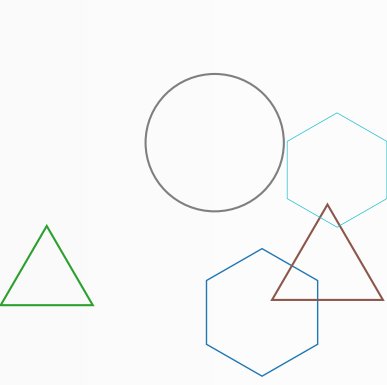[{"shape": "hexagon", "thickness": 1, "radius": 0.83, "center": [0.676, 0.189]}, {"shape": "triangle", "thickness": 1.5, "radius": 0.69, "center": [0.121, 0.276]}, {"shape": "triangle", "thickness": 1.5, "radius": 0.83, "center": [0.845, 0.304]}, {"shape": "circle", "thickness": 1.5, "radius": 0.89, "center": [0.554, 0.629]}, {"shape": "hexagon", "thickness": 0.5, "radius": 0.74, "center": [0.87, 0.558]}]